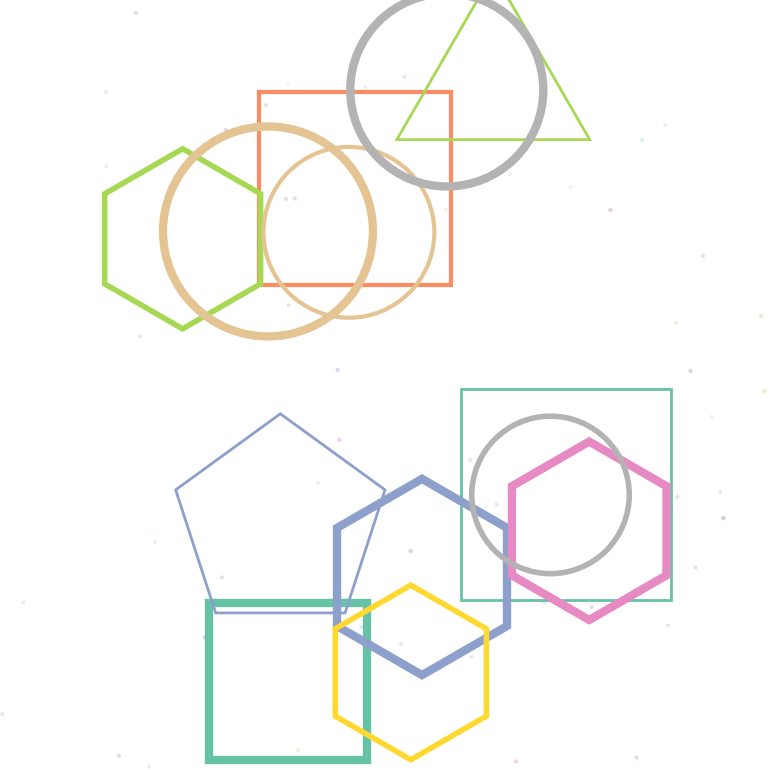[{"shape": "square", "thickness": 3, "radius": 0.51, "center": [0.374, 0.115]}, {"shape": "square", "thickness": 1, "radius": 0.68, "center": [0.735, 0.358]}, {"shape": "square", "thickness": 1.5, "radius": 0.63, "center": [0.461, 0.755]}, {"shape": "hexagon", "thickness": 3, "radius": 0.64, "center": [0.548, 0.251]}, {"shape": "pentagon", "thickness": 1, "radius": 0.71, "center": [0.364, 0.32]}, {"shape": "hexagon", "thickness": 3, "radius": 0.58, "center": [0.765, 0.311]}, {"shape": "hexagon", "thickness": 2, "radius": 0.58, "center": [0.237, 0.69]}, {"shape": "triangle", "thickness": 1, "radius": 0.72, "center": [0.641, 0.891]}, {"shape": "hexagon", "thickness": 2, "radius": 0.57, "center": [0.534, 0.127]}, {"shape": "circle", "thickness": 1.5, "radius": 0.55, "center": [0.453, 0.698]}, {"shape": "circle", "thickness": 3, "radius": 0.68, "center": [0.348, 0.699]}, {"shape": "circle", "thickness": 2, "radius": 0.51, "center": [0.715, 0.357]}, {"shape": "circle", "thickness": 3, "radius": 0.63, "center": [0.58, 0.883]}]